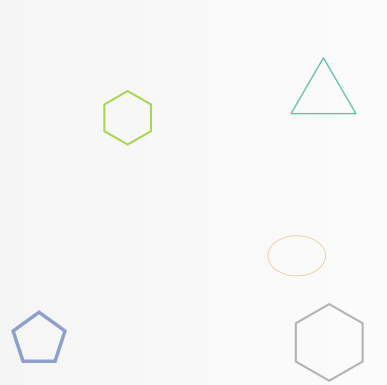[{"shape": "triangle", "thickness": 1, "radius": 0.48, "center": [0.835, 0.753]}, {"shape": "pentagon", "thickness": 2.5, "radius": 0.35, "center": [0.101, 0.119]}, {"shape": "hexagon", "thickness": 1.5, "radius": 0.35, "center": [0.329, 0.694]}, {"shape": "oval", "thickness": 0.5, "radius": 0.37, "center": [0.766, 0.336]}, {"shape": "hexagon", "thickness": 1.5, "radius": 0.5, "center": [0.85, 0.111]}]